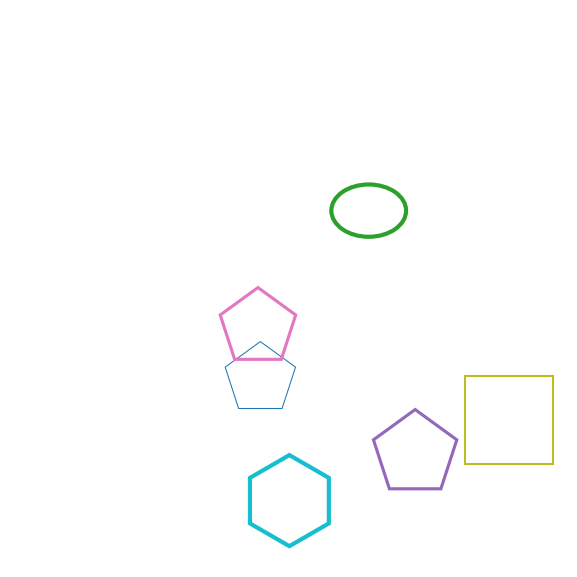[{"shape": "pentagon", "thickness": 0.5, "radius": 0.32, "center": [0.451, 0.344]}, {"shape": "oval", "thickness": 2, "radius": 0.32, "center": [0.638, 0.634]}, {"shape": "pentagon", "thickness": 1.5, "radius": 0.38, "center": [0.719, 0.214]}, {"shape": "pentagon", "thickness": 1.5, "radius": 0.34, "center": [0.447, 0.432]}, {"shape": "square", "thickness": 1, "radius": 0.38, "center": [0.881, 0.272]}, {"shape": "hexagon", "thickness": 2, "radius": 0.39, "center": [0.501, 0.132]}]